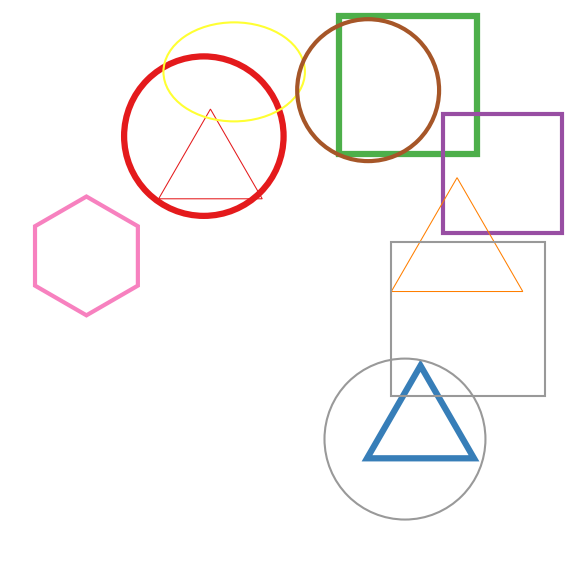[{"shape": "circle", "thickness": 3, "radius": 0.69, "center": [0.353, 0.763]}, {"shape": "triangle", "thickness": 0.5, "radius": 0.52, "center": [0.364, 0.707]}, {"shape": "triangle", "thickness": 3, "radius": 0.53, "center": [0.728, 0.259]}, {"shape": "square", "thickness": 3, "radius": 0.6, "center": [0.706, 0.852]}, {"shape": "square", "thickness": 2, "radius": 0.52, "center": [0.87, 0.699]}, {"shape": "triangle", "thickness": 0.5, "radius": 0.66, "center": [0.791, 0.56]}, {"shape": "oval", "thickness": 1, "radius": 0.61, "center": [0.406, 0.875]}, {"shape": "circle", "thickness": 2, "radius": 0.61, "center": [0.637, 0.843]}, {"shape": "hexagon", "thickness": 2, "radius": 0.51, "center": [0.15, 0.556]}, {"shape": "circle", "thickness": 1, "radius": 0.7, "center": [0.701, 0.239]}, {"shape": "square", "thickness": 1, "radius": 0.67, "center": [0.811, 0.446]}]